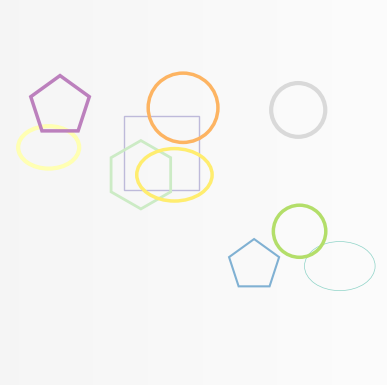[{"shape": "oval", "thickness": 0.5, "radius": 0.46, "center": [0.877, 0.309]}, {"shape": "oval", "thickness": 3, "radius": 0.39, "center": [0.126, 0.617]}, {"shape": "square", "thickness": 1, "radius": 0.48, "center": [0.416, 0.603]}, {"shape": "pentagon", "thickness": 1.5, "radius": 0.34, "center": [0.656, 0.311]}, {"shape": "circle", "thickness": 2.5, "radius": 0.45, "center": [0.472, 0.72]}, {"shape": "circle", "thickness": 2.5, "radius": 0.34, "center": [0.773, 0.399]}, {"shape": "circle", "thickness": 3, "radius": 0.35, "center": [0.77, 0.714]}, {"shape": "pentagon", "thickness": 2.5, "radius": 0.4, "center": [0.155, 0.724]}, {"shape": "hexagon", "thickness": 2, "radius": 0.44, "center": [0.364, 0.546]}, {"shape": "oval", "thickness": 2.5, "radius": 0.49, "center": [0.45, 0.546]}]